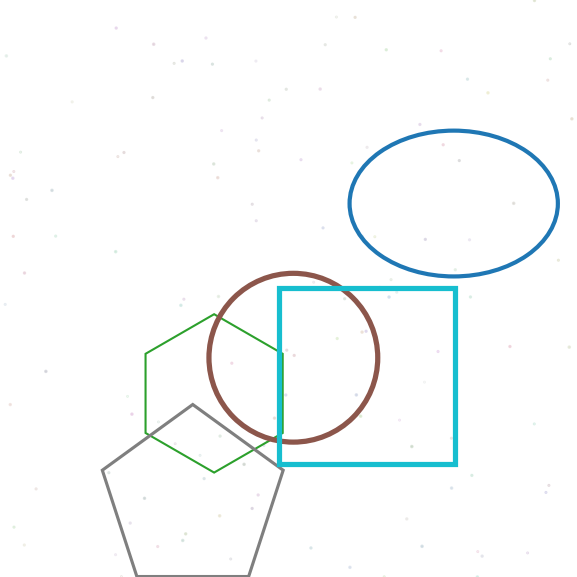[{"shape": "oval", "thickness": 2, "radius": 0.9, "center": [0.786, 0.647]}, {"shape": "hexagon", "thickness": 1, "radius": 0.69, "center": [0.371, 0.318]}, {"shape": "circle", "thickness": 2.5, "radius": 0.73, "center": [0.508, 0.38]}, {"shape": "pentagon", "thickness": 1.5, "radius": 0.82, "center": [0.334, 0.134]}, {"shape": "square", "thickness": 2.5, "radius": 0.76, "center": [0.635, 0.349]}]